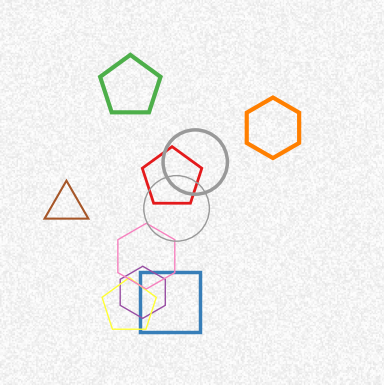[{"shape": "pentagon", "thickness": 2, "radius": 0.41, "center": [0.447, 0.538]}, {"shape": "square", "thickness": 2.5, "radius": 0.39, "center": [0.442, 0.215]}, {"shape": "pentagon", "thickness": 3, "radius": 0.41, "center": [0.339, 0.775]}, {"shape": "hexagon", "thickness": 1, "radius": 0.34, "center": [0.371, 0.241]}, {"shape": "hexagon", "thickness": 3, "radius": 0.39, "center": [0.709, 0.668]}, {"shape": "pentagon", "thickness": 1, "radius": 0.37, "center": [0.336, 0.205]}, {"shape": "triangle", "thickness": 1.5, "radius": 0.33, "center": [0.173, 0.465]}, {"shape": "hexagon", "thickness": 1, "radius": 0.43, "center": [0.38, 0.335]}, {"shape": "circle", "thickness": 2.5, "radius": 0.42, "center": [0.507, 0.579]}, {"shape": "circle", "thickness": 1, "radius": 0.43, "center": [0.459, 0.459]}]